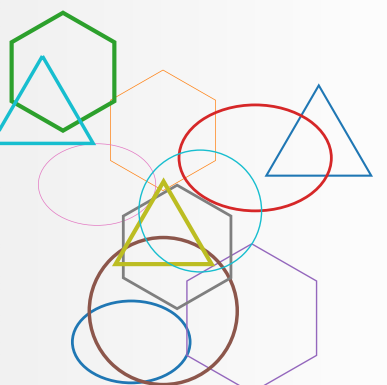[{"shape": "oval", "thickness": 2, "radius": 0.76, "center": [0.339, 0.112]}, {"shape": "triangle", "thickness": 1.5, "radius": 0.78, "center": [0.823, 0.622]}, {"shape": "hexagon", "thickness": 0.5, "radius": 0.78, "center": [0.421, 0.661]}, {"shape": "hexagon", "thickness": 3, "radius": 0.77, "center": [0.163, 0.814]}, {"shape": "oval", "thickness": 2, "radius": 0.98, "center": [0.659, 0.59]}, {"shape": "hexagon", "thickness": 1, "radius": 0.97, "center": [0.65, 0.173]}, {"shape": "circle", "thickness": 2.5, "radius": 0.95, "center": [0.421, 0.192]}, {"shape": "oval", "thickness": 0.5, "radius": 0.76, "center": [0.25, 0.521]}, {"shape": "hexagon", "thickness": 2, "radius": 0.8, "center": [0.457, 0.359]}, {"shape": "triangle", "thickness": 3, "radius": 0.72, "center": [0.422, 0.386]}, {"shape": "circle", "thickness": 1, "radius": 0.79, "center": [0.517, 0.452]}, {"shape": "triangle", "thickness": 2.5, "radius": 0.76, "center": [0.109, 0.703]}]